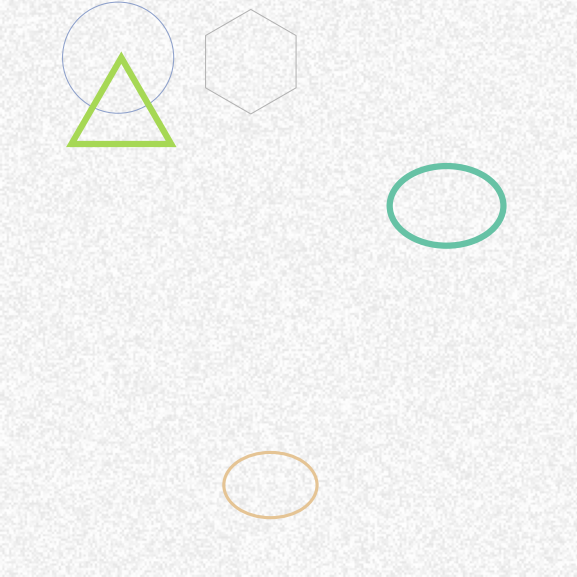[{"shape": "oval", "thickness": 3, "radius": 0.49, "center": [0.773, 0.643]}, {"shape": "circle", "thickness": 0.5, "radius": 0.48, "center": [0.205, 0.899]}, {"shape": "triangle", "thickness": 3, "radius": 0.5, "center": [0.21, 0.8]}, {"shape": "oval", "thickness": 1.5, "radius": 0.4, "center": [0.468, 0.159]}, {"shape": "hexagon", "thickness": 0.5, "radius": 0.45, "center": [0.434, 0.892]}]